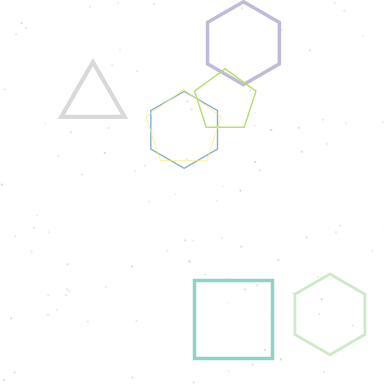[{"shape": "square", "thickness": 2.5, "radius": 0.51, "center": [0.606, 0.171]}, {"shape": "hexagon", "thickness": 2.5, "radius": 0.54, "center": [0.632, 0.888]}, {"shape": "hexagon", "thickness": 1, "radius": 0.5, "center": [0.478, 0.663]}, {"shape": "pentagon", "thickness": 1, "radius": 0.42, "center": [0.585, 0.737]}, {"shape": "triangle", "thickness": 3, "radius": 0.47, "center": [0.241, 0.744]}, {"shape": "hexagon", "thickness": 2, "radius": 0.52, "center": [0.857, 0.183]}, {"shape": "pentagon", "thickness": 0.5, "radius": 0.51, "center": [0.477, 0.665]}]